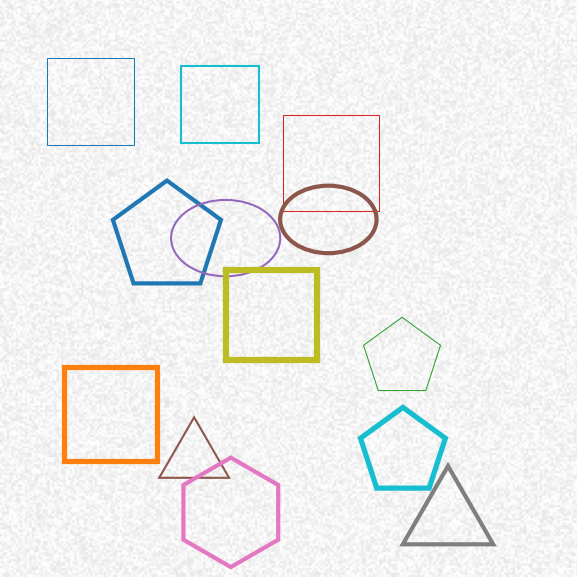[{"shape": "square", "thickness": 0.5, "radius": 0.38, "center": [0.157, 0.823]}, {"shape": "pentagon", "thickness": 2, "radius": 0.49, "center": [0.289, 0.588]}, {"shape": "square", "thickness": 2.5, "radius": 0.4, "center": [0.191, 0.283]}, {"shape": "pentagon", "thickness": 0.5, "radius": 0.35, "center": [0.696, 0.38]}, {"shape": "square", "thickness": 0.5, "radius": 0.41, "center": [0.573, 0.717]}, {"shape": "oval", "thickness": 1, "radius": 0.47, "center": [0.391, 0.587]}, {"shape": "triangle", "thickness": 1, "radius": 0.35, "center": [0.336, 0.207]}, {"shape": "oval", "thickness": 2, "radius": 0.42, "center": [0.569, 0.619]}, {"shape": "hexagon", "thickness": 2, "radius": 0.47, "center": [0.4, 0.112]}, {"shape": "triangle", "thickness": 2, "radius": 0.45, "center": [0.776, 0.102]}, {"shape": "square", "thickness": 3, "radius": 0.39, "center": [0.47, 0.454]}, {"shape": "square", "thickness": 1, "radius": 0.34, "center": [0.381, 0.818]}, {"shape": "pentagon", "thickness": 2.5, "radius": 0.39, "center": [0.698, 0.216]}]